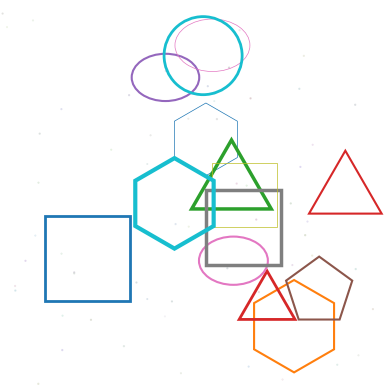[{"shape": "square", "thickness": 2, "radius": 0.55, "center": [0.226, 0.328]}, {"shape": "hexagon", "thickness": 0.5, "radius": 0.47, "center": [0.535, 0.638]}, {"shape": "hexagon", "thickness": 1.5, "radius": 0.6, "center": [0.764, 0.153]}, {"shape": "triangle", "thickness": 2.5, "radius": 0.6, "center": [0.601, 0.517]}, {"shape": "triangle", "thickness": 1.5, "radius": 0.54, "center": [0.897, 0.5]}, {"shape": "triangle", "thickness": 2, "radius": 0.42, "center": [0.694, 0.212]}, {"shape": "oval", "thickness": 1.5, "radius": 0.44, "center": [0.43, 0.799]}, {"shape": "pentagon", "thickness": 1.5, "radius": 0.45, "center": [0.829, 0.243]}, {"shape": "oval", "thickness": 1.5, "radius": 0.45, "center": [0.606, 0.323]}, {"shape": "oval", "thickness": 0.5, "radius": 0.49, "center": [0.552, 0.882]}, {"shape": "square", "thickness": 2.5, "radius": 0.49, "center": [0.632, 0.408]}, {"shape": "square", "thickness": 0.5, "radius": 0.42, "center": [0.635, 0.494]}, {"shape": "circle", "thickness": 2, "radius": 0.51, "center": [0.528, 0.855]}, {"shape": "hexagon", "thickness": 3, "radius": 0.59, "center": [0.453, 0.472]}]